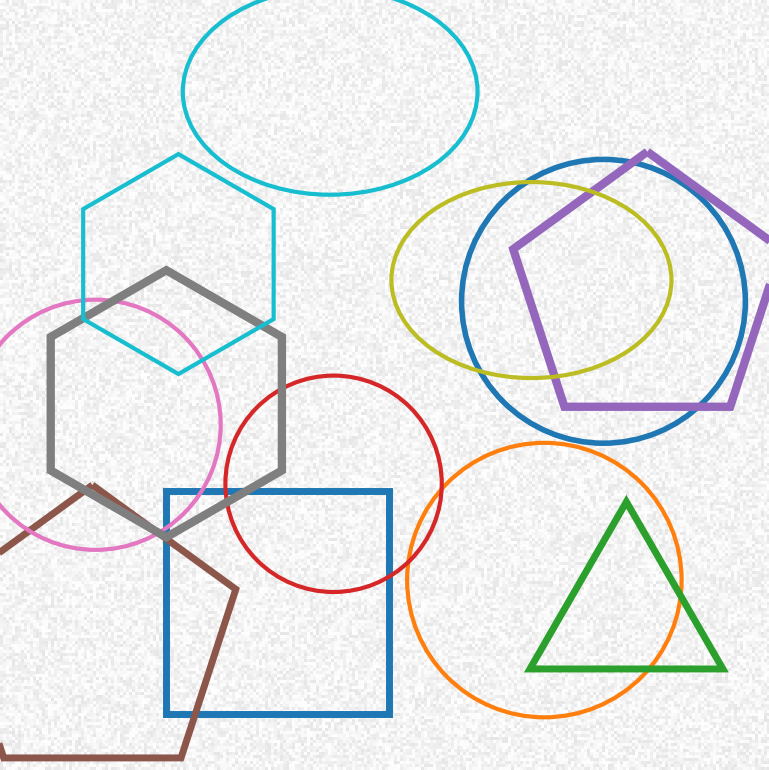[{"shape": "circle", "thickness": 2, "radius": 0.92, "center": [0.784, 0.609]}, {"shape": "square", "thickness": 2.5, "radius": 0.72, "center": [0.36, 0.218]}, {"shape": "circle", "thickness": 1.5, "radius": 0.89, "center": [0.707, 0.247]}, {"shape": "triangle", "thickness": 2.5, "radius": 0.72, "center": [0.814, 0.204]}, {"shape": "circle", "thickness": 1.5, "radius": 0.7, "center": [0.433, 0.372]}, {"shape": "pentagon", "thickness": 3, "radius": 0.92, "center": [0.841, 0.62]}, {"shape": "pentagon", "thickness": 2.5, "radius": 0.98, "center": [0.12, 0.174]}, {"shape": "circle", "thickness": 1.5, "radius": 0.81, "center": [0.124, 0.448]}, {"shape": "hexagon", "thickness": 3, "radius": 0.87, "center": [0.216, 0.476]}, {"shape": "oval", "thickness": 1.5, "radius": 0.91, "center": [0.69, 0.636]}, {"shape": "hexagon", "thickness": 1.5, "radius": 0.71, "center": [0.232, 0.657]}, {"shape": "oval", "thickness": 1.5, "radius": 0.96, "center": [0.429, 0.881]}]